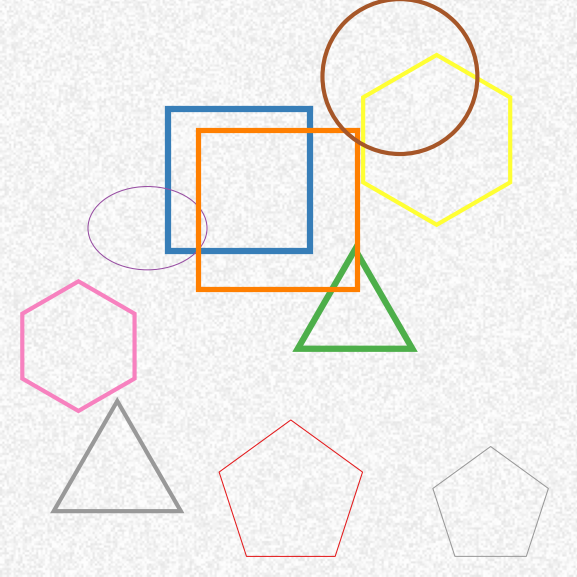[{"shape": "pentagon", "thickness": 0.5, "radius": 0.65, "center": [0.504, 0.141]}, {"shape": "square", "thickness": 3, "radius": 0.62, "center": [0.413, 0.687]}, {"shape": "triangle", "thickness": 3, "radius": 0.57, "center": [0.615, 0.453]}, {"shape": "oval", "thickness": 0.5, "radius": 0.52, "center": [0.255, 0.604]}, {"shape": "square", "thickness": 2.5, "radius": 0.69, "center": [0.481, 0.637]}, {"shape": "hexagon", "thickness": 2, "radius": 0.74, "center": [0.756, 0.757]}, {"shape": "circle", "thickness": 2, "radius": 0.67, "center": [0.693, 0.867]}, {"shape": "hexagon", "thickness": 2, "radius": 0.56, "center": [0.136, 0.4]}, {"shape": "pentagon", "thickness": 0.5, "radius": 0.53, "center": [0.85, 0.121]}, {"shape": "triangle", "thickness": 2, "radius": 0.64, "center": [0.203, 0.178]}]